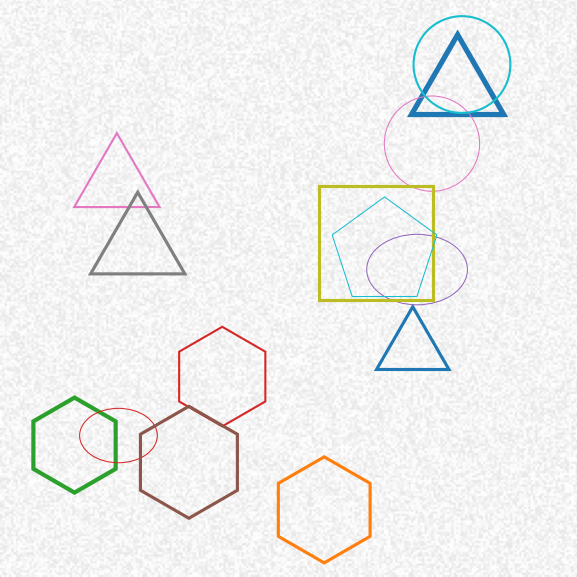[{"shape": "triangle", "thickness": 2.5, "radius": 0.46, "center": [0.792, 0.847]}, {"shape": "triangle", "thickness": 1.5, "radius": 0.36, "center": [0.715, 0.396]}, {"shape": "hexagon", "thickness": 1.5, "radius": 0.46, "center": [0.561, 0.116]}, {"shape": "hexagon", "thickness": 2, "radius": 0.41, "center": [0.129, 0.228]}, {"shape": "hexagon", "thickness": 1, "radius": 0.43, "center": [0.385, 0.347]}, {"shape": "oval", "thickness": 0.5, "radius": 0.34, "center": [0.205, 0.245]}, {"shape": "oval", "thickness": 0.5, "radius": 0.44, "center": [0.722, 0.532]}, {"shape": "hexagon", "thickness": 1.5, "radius": 0.48, "center": [0.327, 0.199]}, {"shape": "circle", "thickness": 0.5, "radius": 0.41, "center": [0.748, 0.75]}, {"shape": "triangle", "thickness": 1, "radius": 0.43, "center": [0.202, 0.683]}, {"shape": "triangle", "thickness": 1.5, "radius": 0.47, "center": [0.238, 0.572]}, {"shape": "square", "thickness": 1.5, "radius": 0.49, "center": [0.651, 0.579]}, {"shape": "pentagon", "thickness": 0.5, "radius": 0.48, "center": [0.666, 0.563]}, {"shape": "circle", "thickness": 1, "radius": 0.42, "center": [0.8, 0.887]}]